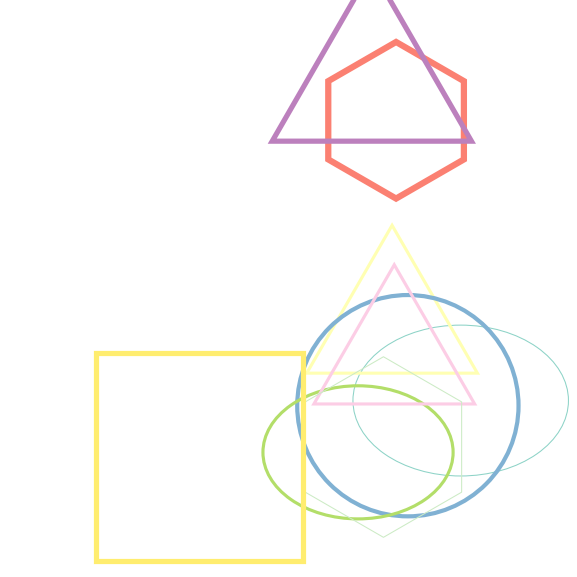[{"shape": "oval", "thickness": 0.5, "radius": 0.93, "center": [0.798, 0.306]}, {"shape": "triangle", "thickness": 1.5, "radius": 0.85, "center": [0.679, 0.438]}, {"shape": "hexagon", "thickness": 3, "radius": 0.68, "center": [0.686, 0.791]}, {"shape": "circle", "thickness": 2, "radius": 0.96, "center": [0.706, 0.297]}, {"shape": "oval", "thickness": 1.5, "radius": 0.82, "center": [0.62, 0.216]}, {"shape": "triangle", "thickness": 1.5, "radius": 0.8, "center": [0.683, 0.38]}, {"shape": "triangle", "thickness": 2.5, "radius": 1.0, "center": [0.644, 0.854]}, {"shape": "hexagon", "thickness": 0.5, "radius": 0.78, "center": [0.664, 0.225]}, {"shape": "square", "thickness": 2.5, "radius": 0.9, "center": [0.345, 0.208]}]